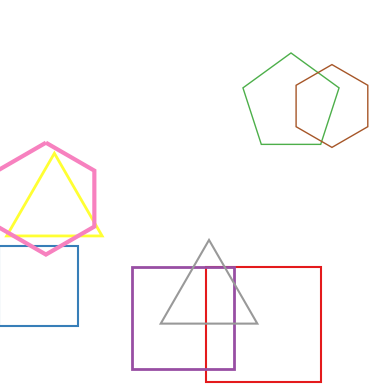[{"shape": "square", "thickness": 1.5, "radius": 0.74, "center": [0.685, 0.156]}, {"shape": "square", "thickness": 1.5, "radius": 0.51, "center": [0.101, 0.257]}, {"shape": "pentagon", "thickness": 1, "radius": 0.66, "center": [0.756, 0.731]}, {"shape": "square", "thickness": 2, "radius": 0.66, "center": [0.476, 0.175]}, {"shape": "triangle", "thickness": 2, "radius": 0.72, "center": [0.141, 0.459]}, {"shape": "hexagon", "thickness": 1, "radius": 0.54, "center": [0.862, 0.725]}, {"shape": "hexagon", "thickness": 3, "radius": 0.73, "center": [0.119, 0.484]}, {"shape": "triangle", "thickness": 1.5, "radius": 0.72, "center": [0.543, 0.232]}]